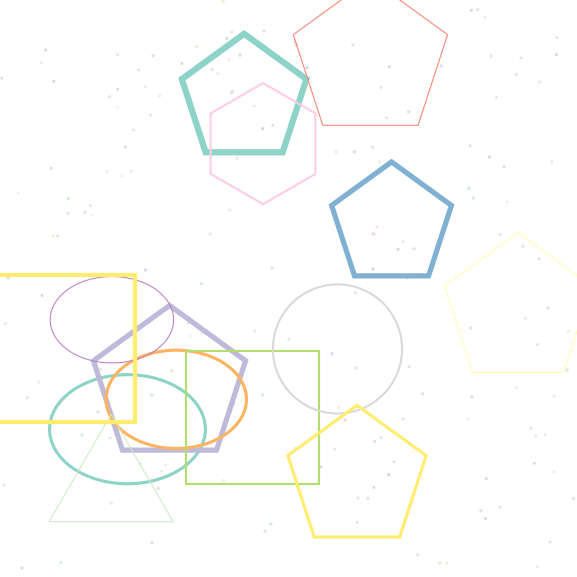[{"shape": "pentagon", "thickness": 3, "radius": 0.57, "center": [0.423, 0.827]}, {"shape": "oval", "thickness": 1.5, "radius": 0.67, "center": [0.221, 0.256]}, {"shape": "pentagon", "thickness": 0.5, "radius": 0.67, "center": [0.897, 0.462]}, {"shape": "pentagon", "thickness": 2.5, "radius": 0.69, "center": [0.294, 0.332]}, {"shape": "pentagon", "thickness": 0.5, "radius": 0.7, "center": [0.641, 0.896]}, {"shape": "pentagon", "thickness": 2.5, "radius": 0.55, "center": [0.678, 0.61]}, {"shape": "oval", "thickness": 1.5, "radius": 0.61, "center": [0.305, 0.308]}, {"shape": "square", "thickness": 1, "radius": 0.58, "center": [0.437, 0.277]}, {"shape": "hexagon", "thickness": 1, "radius": 0.52, "center": [0.455, 0.75]}, {"shape": "circle", "thickness": 1, "radius": 0.56, "center": [0.584, 0.395]}, {"shape": "oval", "thickness": 0.5, "radius": 0.53, "center": [0.194, 0.445]}, {"shape": "triangle", "thickness": 0.5, "radius": 0.62, "center": [0.192, 0.158]}, {"shape": "square", "thickness": 2, "radius": 0.64, "center": [0.106, 0.395]}, {"shape": "pentagon", "thickness": 1.5, "radius": 0.63, "center": [0.618, 0.171]}]